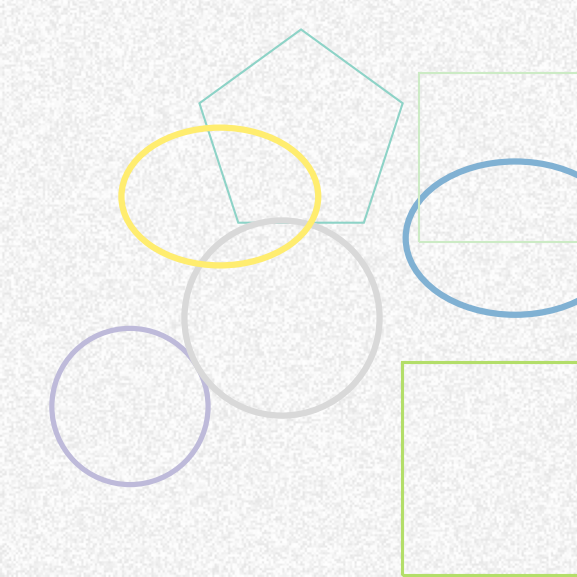[{"shape": "pentagon", "thickness": 1, "radius": 0.93, "center": [0.521, 0.763]}, {"shape": "circle", "thickness": 2.5, "radius": 0.68, "center": [0.225, 0.295]}, {"shape": "oval", "thickness": 3, "radius": 0.95, "center": [0.892, 0.587]}, {"shape": "square", "thickness": 1.5, "radius": 0.92, "center": [0.88, 0.188]}, {"shape": "circle", "thickness": 3, "radius": 0.84, "center": [0.488, 0.448]}, {"shape": "square", "thickness": 1, "radius": 0.73, "center": [0.872, 0.726]}, {"shape": "oval", "thickness": 3, "radius": 0.85, "center": [0.381, 0.659]}]